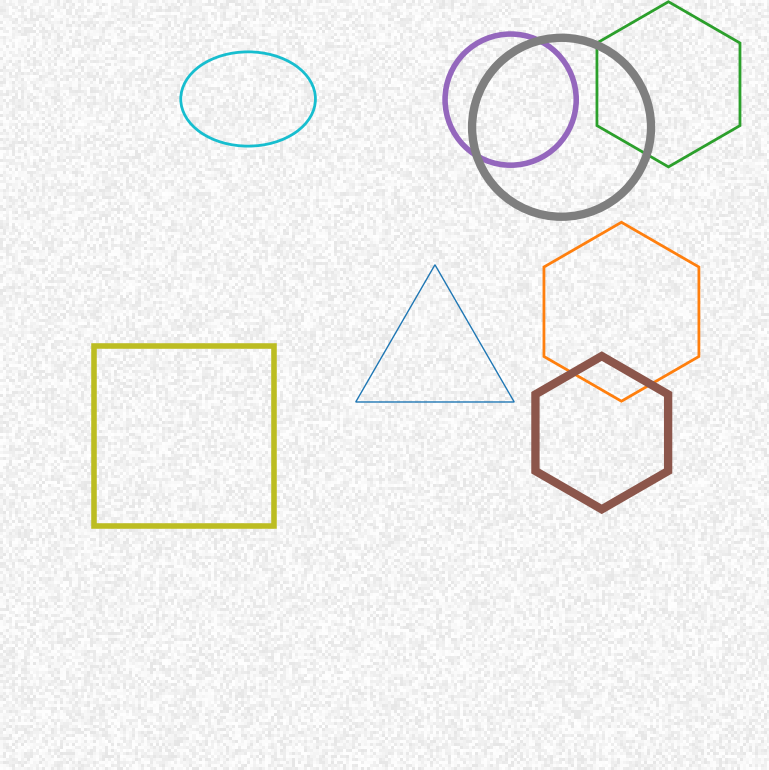[{"shape": "triangle", "thickness": 0.5, "radius": 0.59, "center": [0.565, 0.537]}, {"shape": "hexagon", "thickness": 1, "radius": 0.58, "center": [0.807, 0.595]}, {"shape": "hexagon", "thickness": 1, "radius": 0.54, "center": [0.868, 0.891]}, {"shape": "circle", "thickness": 2, "radius": 0.43, "center": [0.663, 0.871]}, {"shape": "hexagon", "thickness": 3, "radius": 0.5, "center": [0.782, 0.438]}, {"shape": "circle", "thickness": 3, "radius": 0.58, "center": [0.729, 0.835]}, {"shape": "square", "thickness": 2, "radius": 0.58, "center": [0.239, 0.434]}, {"shape": "oval", "thickness": 1, "radius": 0.44, "center": [0.322, 0.871]}]